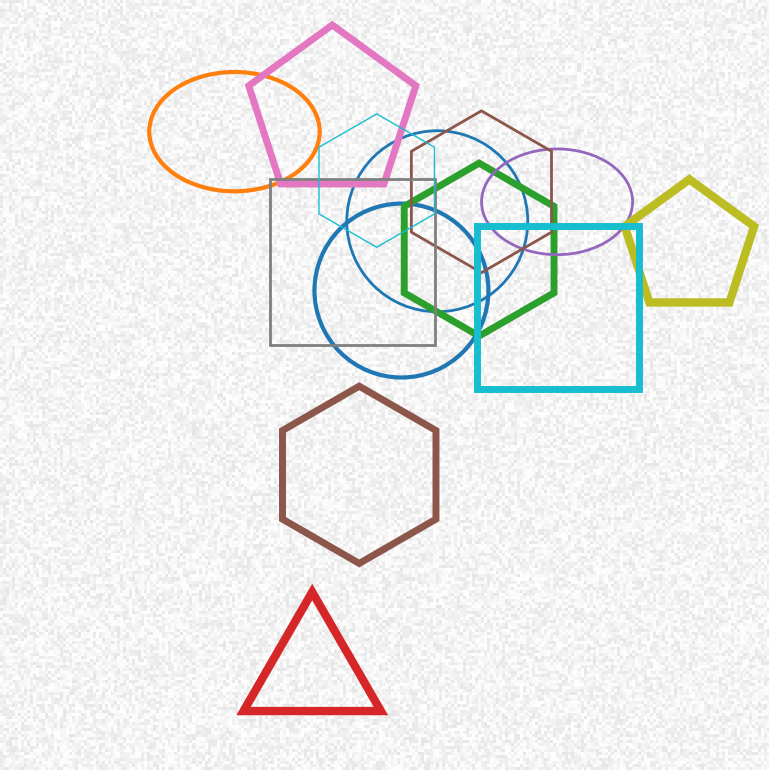[{"shape": "circle", "thickness": 1, "radius": 0.59, "center": [0.568, 0.713]}, {"shape": "circle", "thickness": 1.5, "radius": 0.56, "center": [0.521, 0.623]}, {"shape": "oval", "thickness": 1.5, "radius": 0.55, "center": [0.305, 0.829]}, {"shape": "hexagon", "thickness": 2.5, "radius": 0.56, "center": [0.622, 0.676]}, {"shape": "triangle", "thickness": 3, "radius": 0.52, "center": [0.405, 0.128]}, {"shape": "oval", "thickness": 1, "radius": 0.49, "center": [0.723, 0.738]}, {"shape": "hexagon", "thickness": 2.5, "radius": 0.58, "center": [0.467, 0.383]}, {"shape": "hexagon", "thickness": 1, "radius": 0.53, "center": [0.625, 0.751]}, {"shape": "pentagon", "thickness": 2.5, "radius": 0.57, "center": [0.432, 0.853]}, {"shape": "square", "thickness": 1, "radius": 0.54, "center": [0.458, 0.66]}, {"shape": "pentagon", "thickness": 3, "radius": 0.44, "center": [0.895, 0.679]}, {"shape": "square", "thickness": 2.5, "radius": 0.53, "center": [0.725, 0.601]}, {"shape": "hexagon", "thickness": 0.5, "radius": 0.43, "center": [0.489, 0.765]}]